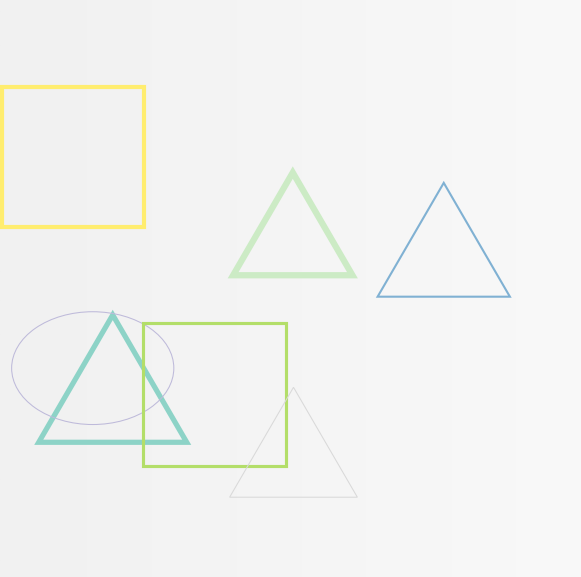[{"shape": "triangle", "thickness": 2.5, "radius": 0.73, "center": [0.194, 0.307]}, {"shape": "oval", "thickness": 0.5, "radius": 0.7, "center": [0.16, 0.362]}, {"shape": "triangle", "thickness": 1, "radius": 0.66, "center": [0.763, 0.551]}, {"shape": "square", "thickness": 1.5, "radius": 0.62, "center": [0.369, 0.316]}, {"shape": "triangle", "thickness": 0.5, "radius": 0.63, "center": [0.505, 0.202]}, {"shape": "triangle", "thickness": 3, "radius": 0.59, "center": [0.504, 0.582]}, {"shape": "square", "thickness": 2, "radius": 0.61, "center": [0.125, 0.727]}]